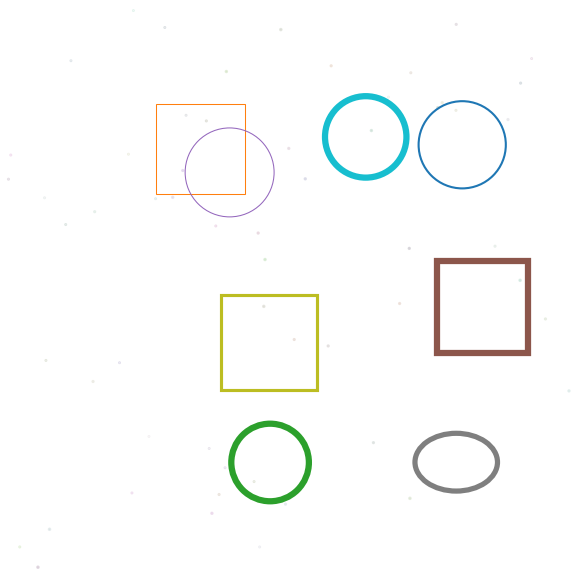[{"shape": "circle", "thickness": 1, "radius": 0.38, "center": [0.8, 0.748]}, {"shape": "square", "thickness": 0.5, "radius": 0.39, "center": [0.347, 0.741]}, {"shape": "circle", "thickness": 3, "radius": 0.34, "center": [0.468, 0.198]}, {"shape": "circle", "thickness": 0.5, "radius": 0.39, "center": [0.398, 0.701]}, {"shape": "square", "thickness": 3, "radius": 0.4, "center": [0.835, 0.468]}, {"shape": "oval", "thickness": 2.5, "radius": 0.36, "center": [0.79, 0.199]}, {"shape": "square", "thickness": 1.5, "radius": 0.41, "center": [0.466, 0.406]}, {"shape": "circle", "thickness": 3, "radius": 0.35, "center": [0.633, 0.762]}]